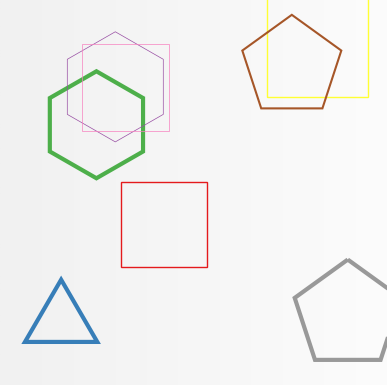[{"shape": "square", "thickness": 1, "radius": 0.56, "center": [0.423, 0.416]}, {"shape": "triangle", "thickness": 3, "radius": 0.54, "center": [0.158, 0.166]}, {"shape": "hexagon", "thickness": 3, "radius": 0.69, "center": [0.249, 0.676]}, {"shape": "hexagon", "thickness": 0.5, "radius": 0.72, "center": [0.298, 0.774]}, {"shape": "square", "thickness": 1, "radius": 0.65, "center": [0.819, 0.877]}, {"shape": "pentagon", "thickness": 1.5, "radius": 0.67, "center": [0.753, 0.827]}, {"shape": "square", "thickness": 0.5, "radius": 0.57, "center": [0.324, 0.772]}, {"shape": "pentagon", "thickness": 3, "radius": 0.72, "center": [0.897, 0.182]}]